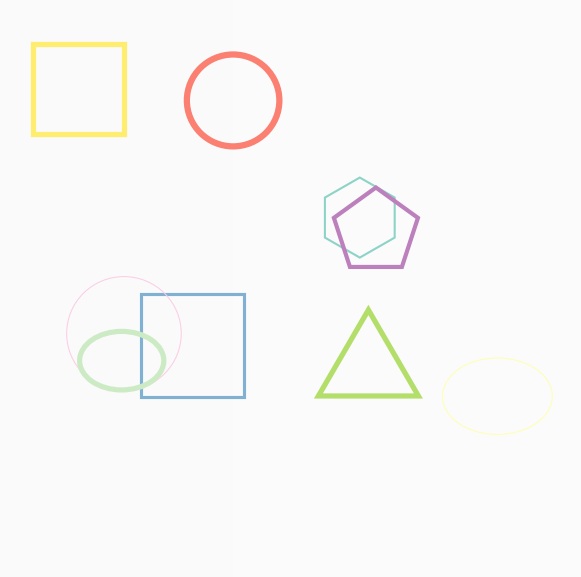[{"shape": "hexagon", "thickness": 1, "radius": 0.35, "center": [0.619, 0.622]}, {"shape": "oval", "thickness": 0.5, "radius": 0.47, "center": [0.856, 0.313]}, {"shape": "circle", "thickness": 3, "radius": 0.4, "center": [0.401, 0.825]}, {"shape": "square", "thickness": 1.5, "radius": 0.45, "center": [0.331, 0.401]}, {"shape": "triangle", "thickness": 2.5, "radius": 0.5, "center": [0.634, 0.363]}, {"shape": "circle", "thickness": 0.5, "radius": 0.49, "center": [0.213, 0.422]}, {"shape": "pentagon", "thickness": 2, "radius": 0.38, "center": [0.647, 0.598]}, {"shape": "oval", "thickness": 2.5, "radius": 0.36, "center": [0.209, 0.375]}, {"shape": "square", "thickness": 2.5, "radius": 0.39, "center": [0.135, 0.845]}]